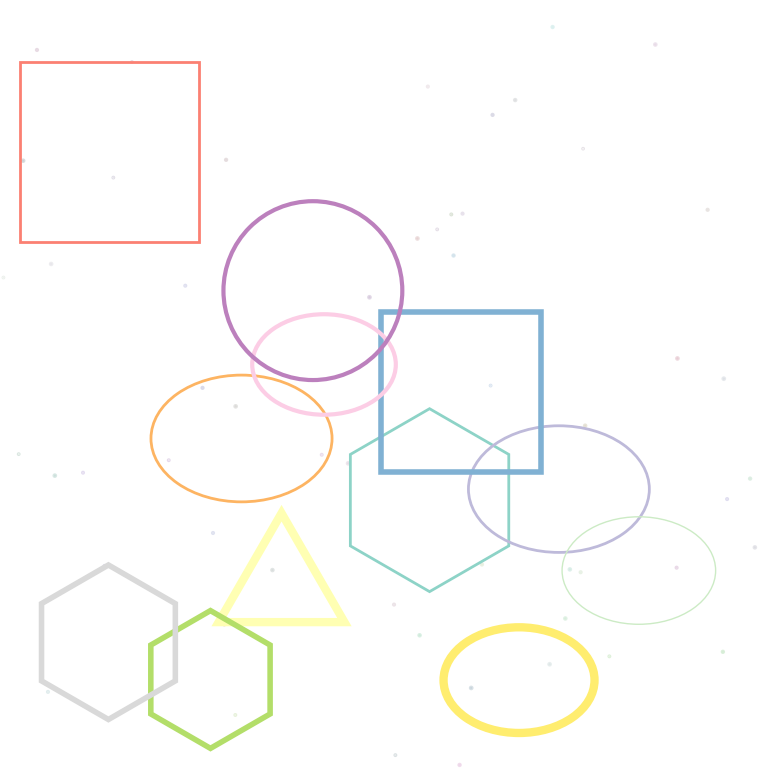[{"shape": "hexagon", "thickness": 1, "radius": 0.59, "center": [0.558, 0.35]}, {"shape": "triangle", "thickness": 3, "radius": 0.47, "center": [0.366, 0.239]}, {"shape": "oval", "thickness": 1, "radius": 0.59, "center": [0.726, 0.365]}, {"shape": "square", "thickness": 1, "radius": 0.58, "center": [0.142, 0.803]}, {"shape": "square", "thickness": 2, "radius": 0.52, "center": [0.599, 0.491]}, {"shape": "oval", "thickness": 1, "radius": 0.59, "center": [0.314, 0.431]}, {"shape": "hexagon", "thickness": 2, "radius": 0.45, "center": [0.273, 0.118]}, {"shape": "oval", "thickness": 1.5, "radius": 0.47, "center": [0.421, 0.527]}, {"shape": "hexagon", "thickness": 2, "radius": 0.5, "center": [0.141, 0.166]}, {"shape": "circle", "thickness": 1.5, "radius": 0.58, "center": [0.406, 0.623]}, {"shape": "oval", "thickness": 0.5, "radius": 0.5, "center": [0.83, 0.259]}, {"shape": "oval", "thickness": 3, "radius": 0.49, "center": [0.674, 0.117]}]